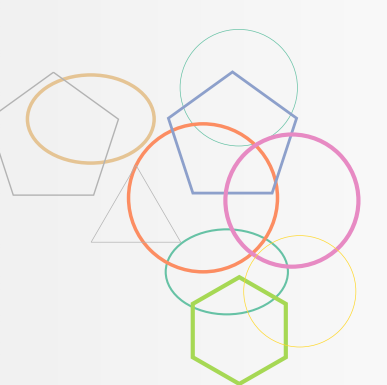[{"shape": "oval", "thickness": 1.5, "radius": 0.79, "center": [0.585, 0.294]}, {"shape": "circle", "thickness": 0.5, "radius": 0.76, "center": [0.616, 0.772]}, {"shape": "circle", "thickness": 2.5, "radius": 0.96, "center": [0.524, 0.486]}, {"shape": "pentagon", "thickness": 2, "radius": 0.87, "center": [0.6, 0.639]}, {"shape": "circle", "thickness": 3, "radius": 0.86, "center": [0.753, 0.479]}, {"shape": "hexagon", "thickness": 3, "radius": 0.69, "center": [0.618, 0.141]}, {"shape": "circle", "thickness": 0.5, "radius": 0.72, "center": [0.774, 0.243]}, {"shape": "oval", "thickness": 2.5, "radius": 0.82, "center": [0.234, 0.691]}, {"shape": "triangle", "thickness": 0.5, "radius": 0.67, "center": [0.351, 0.438]}, {"shape": "pentagon", "thickness": 1, "radius": 0.88, "center": [0.138, 0.636]}]